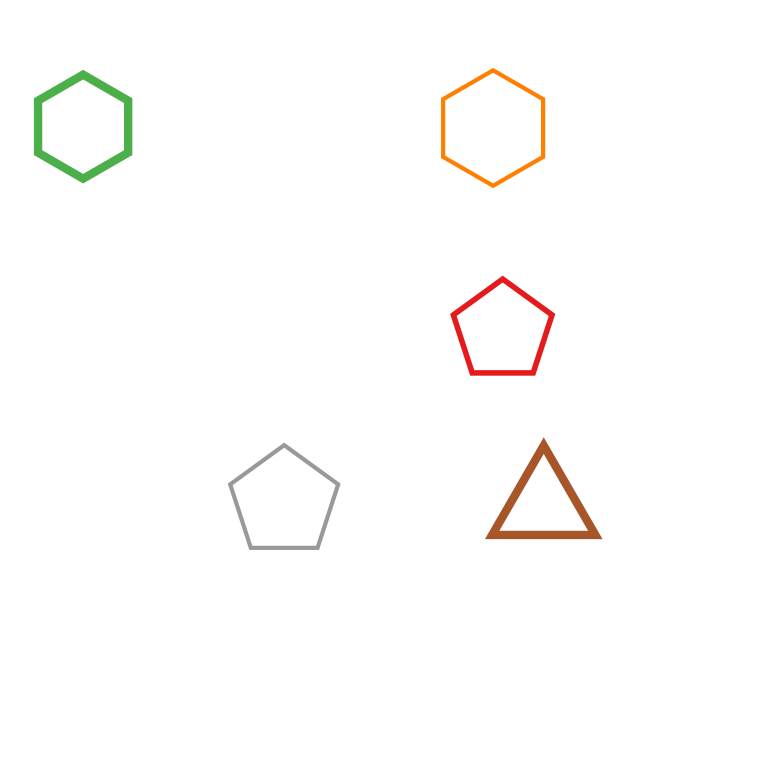[{"shape": "pentagon", "thickness": 2, "radius": 0.34, "center": [0.653, 0.57]}, {"shape": "hexagon", "thickness": 3, "radius": 0.34, "center": [0.108, 0.836]}, {"shape": "hexagon", "thickness": 1.5, "radius": 0.37, "center": [0.64, 0.834]}, {"shape": "triangle", "thickness": 3, "radius": 0.39, "center": [0.706, 0.344]}, {"shape": "pentagon", "thickness": 1.5, "radius": 0.37, "center": [0.369, 0.348]}]